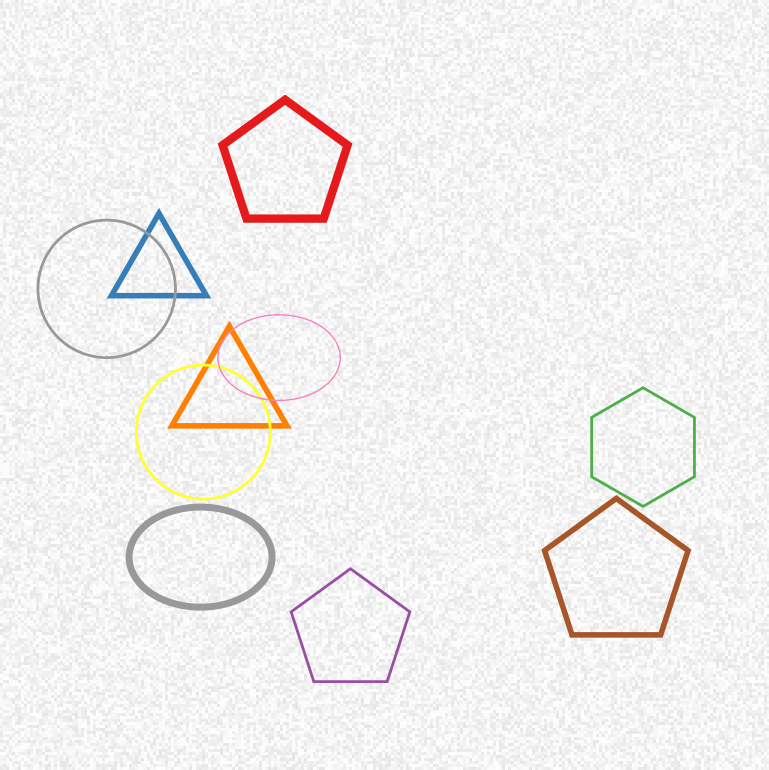[{"shape": "pentagon", "thickness": 3, "radius": 0.43, "center": [0.37, 0.785]}, {"shape": "triangle", "thickness": 2, "radius": 0.36, "center": [0.206, 0.652]}, {"shape": "hexagon", "thickness": 1, "radius": 0.39, "center": [0.835, 0.419]}, {"shape": "pentagon", "thickness": 1, "radius": 0.41, "center": [0.455, 0.18]}, {"shape": "triangle", "thickness": 2, "radius": 0.43, "center": [0.298, 0.49]}, {"shape": "circle", "thickness": 1, "radius": 0.44, "center": [0.264, 0.439]}, {"shape": "pentagon", "thickness": 2, "radius": 0.49, "center": [0.8, 0.255]}, {"shape": "oval", "thickness": 0.5, "radius": 0.4, "center": [0.362, 0.536]}, {"shape": "circle", "thickness": 1, "radius": 0.45, "center": [0.139, 0.625]}, {"shape": "oval", "thickness": 2.5, "radius": 0.46, "center": [0.26, 0.276]}]